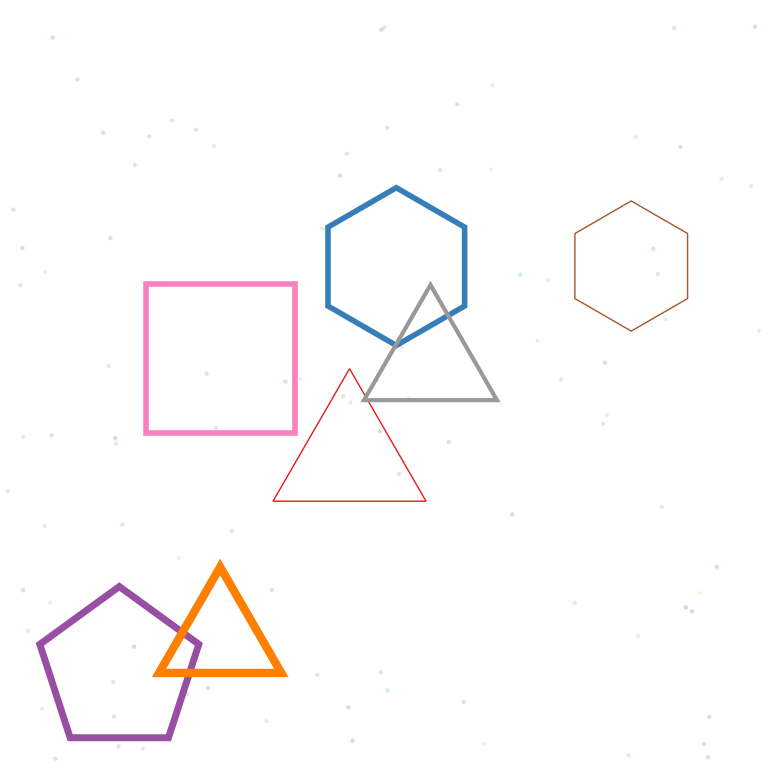[{"shape": "triangle", "thickness": 0.5, "radius": 0.57, "center": [0.454, 0.406]}, {"shape": "hexagon", "thickness": 2, "radius": 0.51, "center": [0.515, 0.654]}, {"shape": "pentagon", "thickness": 2.5, "radius": 0.54, "center": [0.155, 0.13]}, {"shape": "triangle", "thickness": 3, "radius": 0.46, "center": [0.286, 0.172]}, {"shape": "hexagon", "thickness": 0.5, "radius": 0.42, "center": [0.82, 0.654]}, {"shape": "square", "thickness": 2, "radius": 0.48, "center": [0.287, 0.534]}, {"shape": "triangle", "thickness": 1.5, "radius": 0.5, "center": [0.559, 0.53]}]